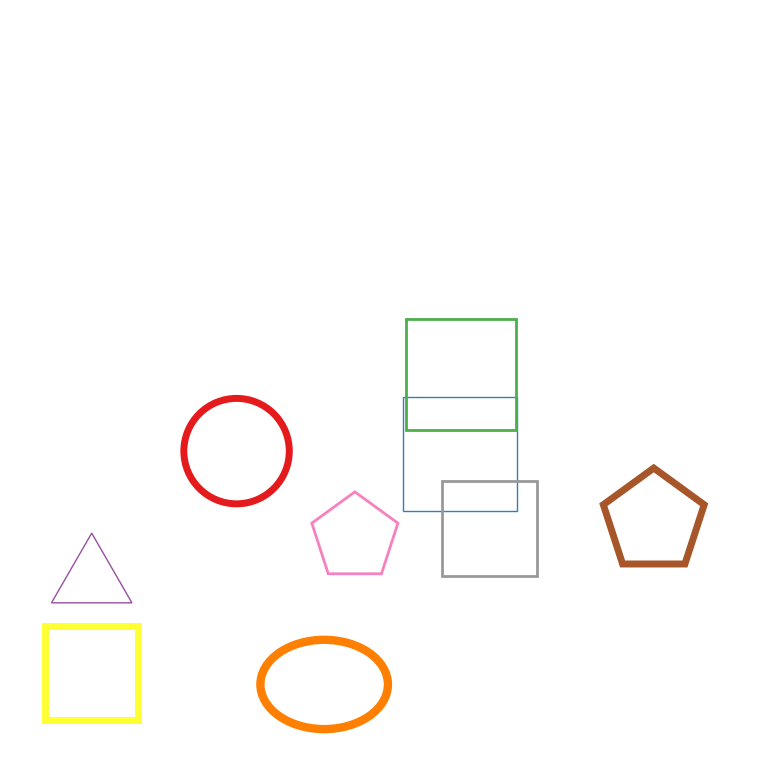[{"shape": "circle", "thickness": 2.5, "radius": 0.34, "center": [0.307, 0.414]}, {"shape": "square", "thickness": 0.5, "radius": 0.37, "center": [0.598, 0.41]}, {"shape": "square", "thickness": 1, "radius": 0.36, "center": [0.599, 0.514]}, {"shape": "triangle", "thickness": 0.5, "radius": 0.3, "center": [0.119, 0.247]}, {"shape": "oval", "thickness": 3, "radius": 0.41, "center": [0.421, 0.111]}, {"shape": "square", "thickness": 2.5, "radius": 0.3, "center": [0.119, 0.126]}, {"shape": "pentagon", "thickness": 2.5, "radius": 0.34, "center": [0.849, 0.323]}, {"shape": "pentagon", "thickness": 1, "radius": 0.29, "center": [0.461, 0.302]}, {"shape": "square", "thickness": 1, "radius": 0.31, "center": [0.636, 0.313]}]